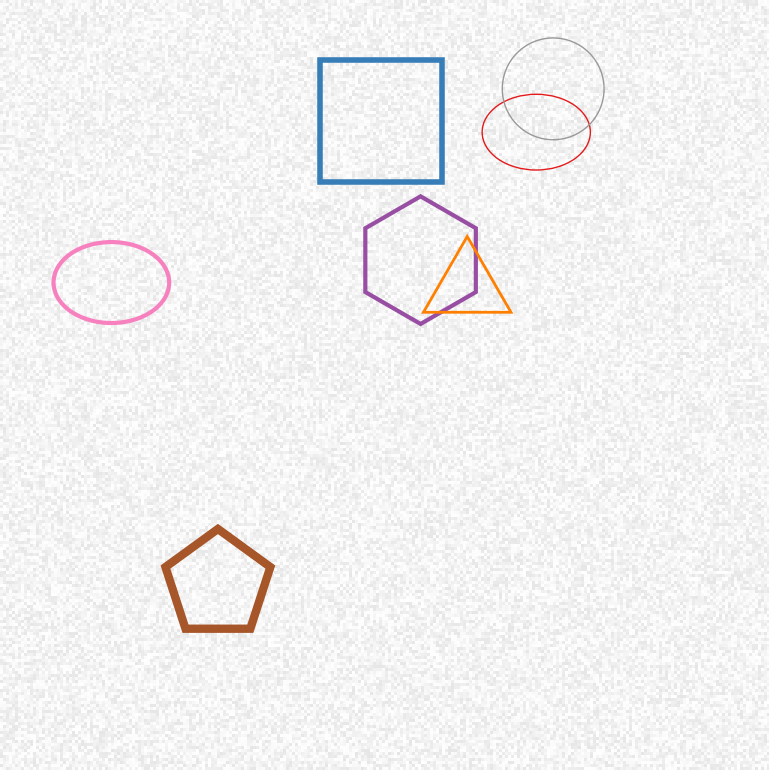[{"shape": "oval", "thickness": 0.5, "radius": 0.35, "center": [0.696, 0.828]}, {"shape": "square", "thickness": 2, "radius": 0.4, "center": [0.494, 0.843]}, {"shape": "hexagon", "thickness": 1.5, "radius": 0.41, "center": [0.546, 0.662]}, {"shape": "triangle", "thickness": 1, "radius": 0.33, "center": [0.607, 0.627]}, {"shape": "pentagon", "thickness": 3, "radius": 0.36, "center": [0.283, 0.241]}, {"shape": "oval", "thickness": 1.5, "radius": 0.38, "center": [0.145, 0.633]}, {"shape": "circle", "thickness": 0.5, "radius": 0.33, "center": [0.718, 0.885]}]